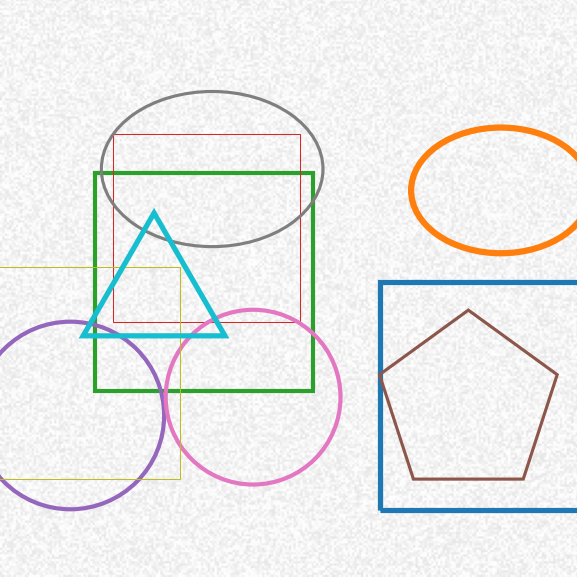[{"shape": "square", "thickness": 2.5, "radius": 0.99, "center": [0.856, 0.313]}, {"shape": "oval", "thickness": 3, "radius": 0.78, "center": [0.867, 0.669]}, {"shape": "square", "thickness": 2, "radius": 0.94, "center": [0.353, 0.512]}, {"shape": "square", "thickness": 0.5, "radius": 0.81, "center": [0.358, 0.604]}, {"shape": "circle", "thickness": 2, "radius": 0.81, "center": [0.122, 0.28]}, {"shape": "pentagon", "thickness": 1.5, "radius": 0.81, "center": [0.811, 0.3]}, {"shape": "circle", "thickness": 2, "radius": 0.76, "center": [0.438, 0.311]}, {"shape": "oval", "thickness": 1.5, "radius": 0.96, "center": [0.367, 0.706]}, {"shape": "square", "thickness": 0.5, "radius": 0.92, "center": [0.129, 0.353]}, {"shape": "triangle", "thickness": 2.5, "radius": 0.71, "center": [0.267, 0.489]}]